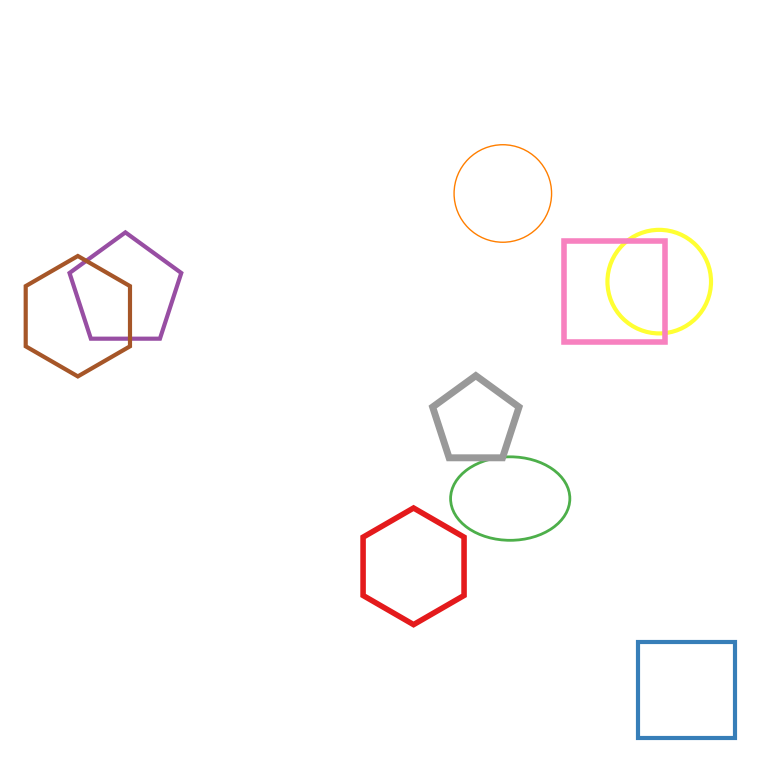[{"shape": "hexagon", "thickness": 2, "radius": 0.38, "center": [0.537, 0.265]}, {"shape": "square", "thickness": 1.5, "radius": 0.31, "center": [0.891, 0.104]}, {"shape": "oval", "thickness": 1, "radius": 0.39, "center": [0.663, 0.353]}, {"shape": "pentagon", "thickness": 1.5, "radius": 0.38, "center": [0.163, 0.622]}, {"shape": "circle", "thickness": 0.5, "radius": 0.32, "center": [0.653, 0.749]}, {"shape": "circle", "thickness": 1.5, "radius": 0.34, "center": [0.856, 0.634]}, {"shape": "hexagon", "thickness": 1.5, "radius": 0.39, "center": [0.101, 0.589]}, {"shape": "square", "thickness": 2, "radius": 0.33, "center": [0.798, 0.621]}, {"shape": "pentagon", "thickness": 2.5, "radius": 0.29, "center": [0.618, 0.453]}]